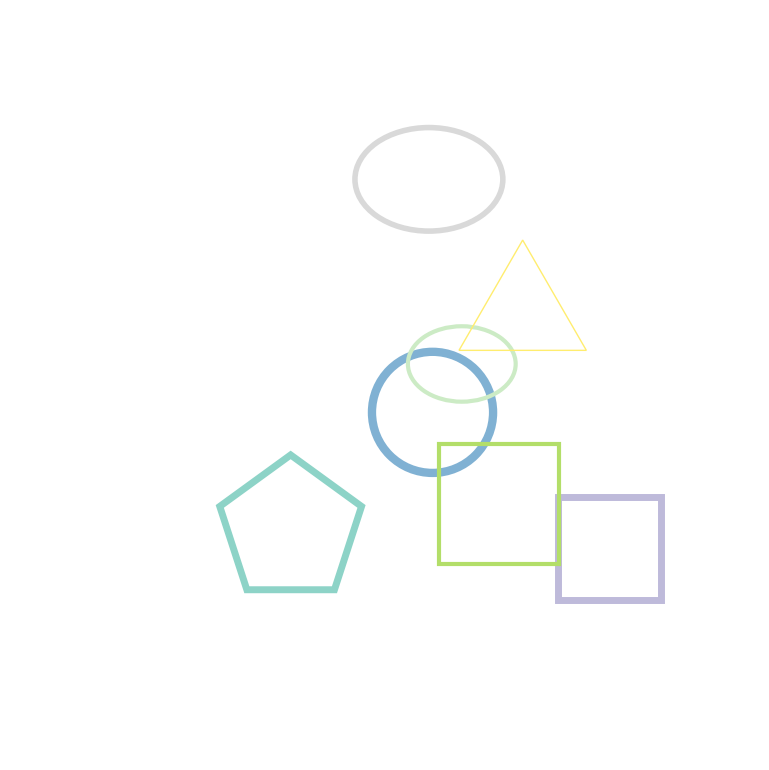[{"shape": "pentagon", "thickness": 2.5, "radius": 0.48, "center": [0.377, 0.312]}, {"shape": "square", "thickness": 2.5, "radius": 0.33, "center": [0.792, 0.287]}, {"shape": "circle", "thickness": 3, "radius": 0.39, "center": [0.562, 0.464]}, {"shape": "square", "thickness": 1.5, "radius": 0.39, "center": [0.648, 0.345]}, {"shape": "oval", "thickness": 2, "radius": 0.48, "center": [0.557, 0.767]}, {"shape": "oval", "thickness": 1.5, "radius": 0.35, "center": [0.6, 0.527]}, {"shape": "triangle", "thickness": 0.5, "radius": 0.48, "center": [0.679, 0.593]}]